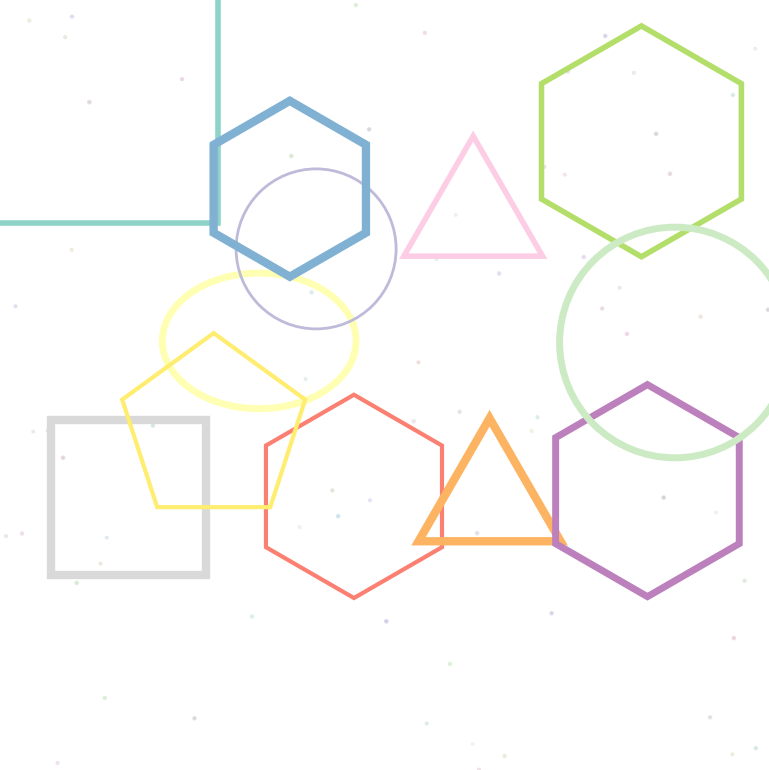[{"shape": "square", "thickness": 2, "radius": 0.75, "center": [0.134, 0.859]}, {"shape": "oval", "thickness": 2.5, "radius": 0.63, "center": [0.337, 0.557]}, {"shape": "circle", "thickness": 1, "radius": 0.52, "center": [0.411, 0.677]}, {"shape": "hexagon", "thickness": 1.5, "radius": 0.66, "center": [0.46, 0.355]}, {"shape": "hexagon", "thickness": 3, "radius": 0.57, "center": [0.376, 0.755]}, {"shape": "triangle", "thickness": 3, "radius": 0.53, "center": [0.636, 0.35]}, {"shape": "hexagon", "thickness": 2, "radius": 0.75, "center": [0.833, 0.816]}, {"shape": "triangle", "thickness": 2, "radius": 0.52, "center": [0.615, 0.719]}, {"shape": "square", "thickness": 3, "radius": 0.5, "center": [0.167, 0.354]}, {"shape": "hexagon", "thickness": 2.5, "radius": 0.69, "center": [0.841, 0.363]}, {"shape": "circle", "thickness": 2.5, "radius": 0.75, "center": [0.877, 0.555]}, {"shape": "pentagon", "thickness": 1.5, "radius": 0.62, "center": [0.278, 0.442]}]